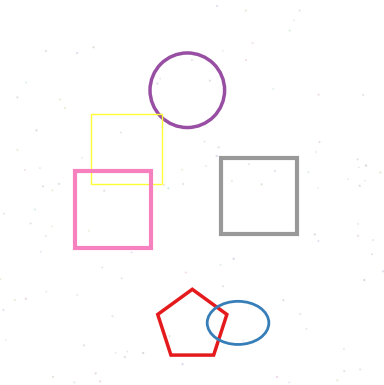[{"shape": "pentagon", "thickness": 2.5, "radius": 0.47, "center": [0.499, 0.154]}, {"shape": "oval", "thickness": 2, "radius": 0.4, "center": [0.618, 0.161]}, {"shape": "circle", "thickness": 2.5, "radius": 0.48, "center": [0.487, 0.766]}, {"shape": "square", "thickness": 1, "radius": 0.46, "center": [0.328, 0.613]}, {"shape": "square", "thickness": 3, "radius": 0.5, "center": [0.293, 0.455]}, {"shape": "square", "thickness": 3, "radius": 0.49, "center": [0.673, 0.491]}]